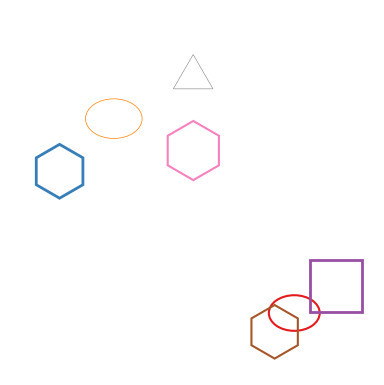[{"shape": "oval", "thickness": 1.5, "radius": 0.33, "center": [0.764, 0.187]}, {"shape": "hexagon", "thickness": 2, "radius": 0.35, "center": [0.155, 0.555]}, {"shape": "square", "thickness": 2, "radius": 0.34, "center": [0.873, 0.257]}, {"shape": "oval", "thickness": 0.5, "radius": 0.37, "center": [0.296, 0.692]}, {"shape": "hexagon", "thickness": 1.5, "radius": 0.35, "center": [0.713, 0.138]}, {"shape": "hexagon", "thickness": 1.5, "radius": 0.38, "center": [0.502, 0.609]}, {"shape": "triangle", "thickness": 0.5, "radius": 0.3, "center": [0.502, 0.799]}]